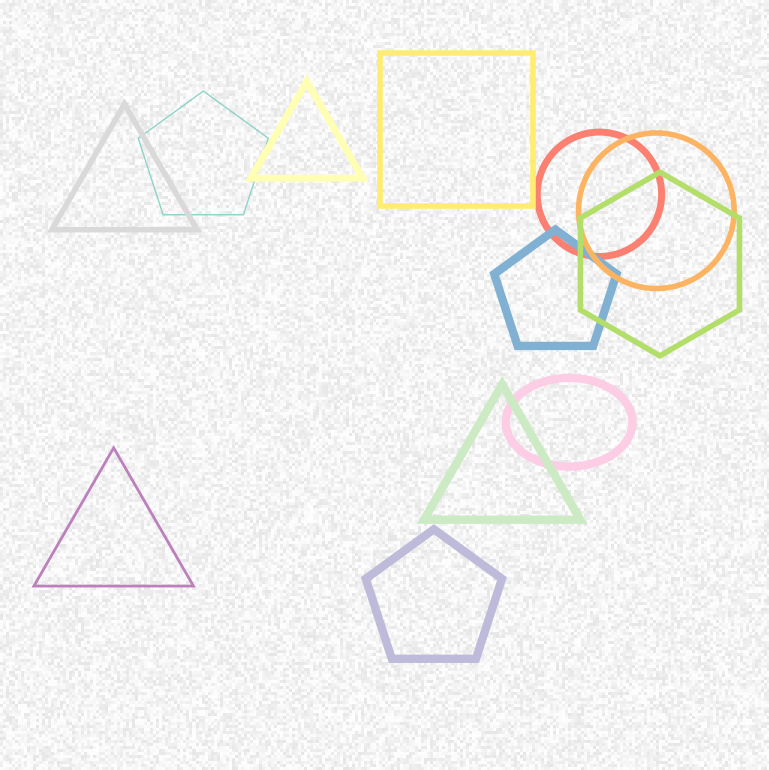[{"shape": "pentagon", "thickness": 0.5, "radius": 0.44, "center": [0.264, 0.793]}, {"shape": "triangle", "thickness": 2.5, "radius": 0.42, "center": [0.398, 0.81]}, {"shape": "pentagon", "thickness": 3, "radius": 0.46, "center": [0.563, 0.22]}, {"shape": "circle", "thickness": 2.5, "radius": 0.4, "center": [0.778, 0.748]}, {"shape": "pentagon", "thickness": 3, "radius": 0.42, "center": [0.721, 0.618]}, {"shape": "circle", "thickness": 2, "radius": 0.51, "center": [0.852, 0.726]}, {"shape": "hexagon", "thickness": 2, "radius": 0.6, "center": [0.857, 0.657]}, {"shape": "oval", "thickness": 3, "radius": 0.41, "center": [0.739, 0.452]}, {"shape": "triangle", "thickness": 2, "radius": 0.54, "center": [0.162, 0.756]}, {"shape": "triangle", "thickness": 1, "radius": 0.6, "center": [0.148, 0.299]}, {"shape": "triangle", "thickness": 3, "radius": 0.59, "center": [0.652, 0.384]}, {"shape": "square", "thickness": 2, "radius": 0.5, "center": [0.593, 0.832]}]